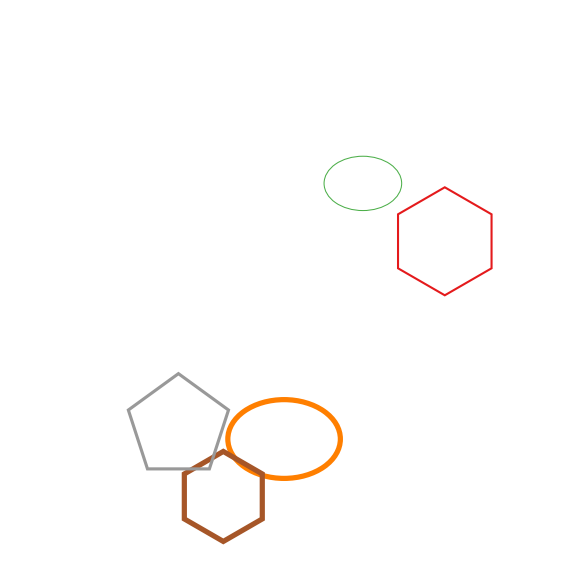[{"shape": "hexagon", "thickness": 1, "radius": 0.47, "center": [0.77, 0.581]}, {"shape": "oval", "thickness": 0.5, "radius": 0.34, "center": [0.628, 0.682]}, {"shape": "oval", "thickness": 2.5, "radius": 0.49, "center": [0.492, 0.239]}, {"shape": "hexagon", "thickness": 2.5, "radius": 0.39, "center": [0.387, 0.14]}, {"shape": "pentagon", "thickness": 1.5, "radius": 0.46, "center": [0.309, 0.261]}]